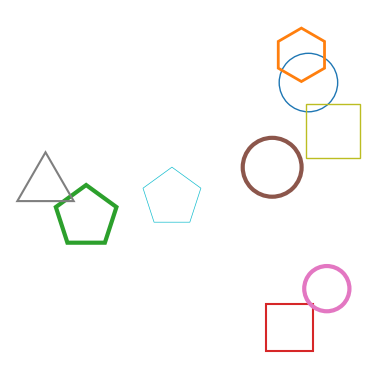[{"shape": "circle", "thickness": 1, "radius": 0.38, "center": [0.801, 0.786]}, {"shape": "hexagon", "thickness": 2, "radius": 0.35, "center": [0.783, 0.858]}, {"shape": "pentagon", "thickness": 3, "radius": 0.41, "center": [0.224, 0.437]}, {"shape": "square", "thickness": 1.5, "radius": 0.31, "center": [0.753, 0.148]}, {"shape": "circle", "thickness": 3, "radius": 0.38, "center": [0.707, 0.566]}, {"shape": "circle", "thickness": 3, "radius": 0.29, "center": [0.849, 0.25]}, {"shape": "triangle", "thickness": 1.5, "radius": 0.42, "center": [0.118, 0.52]}, {"shape": "square", "thickness": 1, "radius": 0.35, "center": [0.864, 0.66]}, {"shape": "pentagon", "thickness": 0.5, "radius": 0.4, "center": [0.447, 0.487]}]